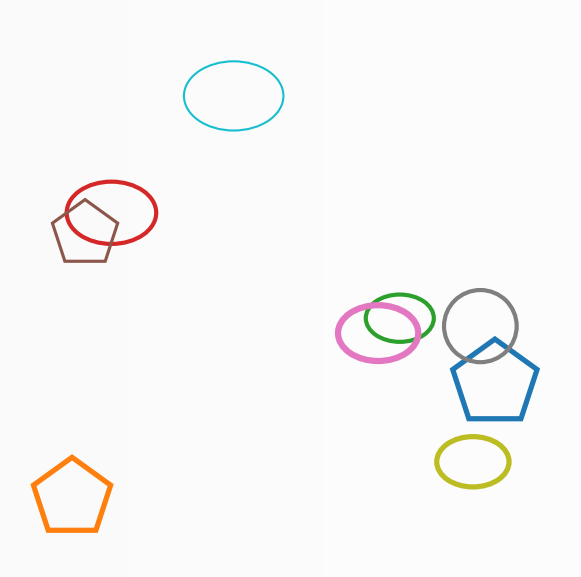[{"shape": "pentagon", "thickness": 2.5, "radius": 0.38, "center": [0.851, 0.336]}, {"shape": "pentagon", "thickness": 2.5, "radius": 0.35, "center": [0.124, 0.137]}, {"shape": "oval", "thickness": 2, "radius": 0.29, "center": [0.688, 0.448]}, {"shape": "oval", "thickness": 2, "radius": 0.39, "center": [0.192, 0.631]}, {"shape": "pentagon", "thickness": 1.5, "radius": 0.3, "center": [0.146, 0.594]}, {"shape": "oval", "thickness": 3, "radius": 0.35, "center": [0.651, 0.422]}, {"shape": "circle", "thickness": 2, "radius": 0.31, "center": [0.826, 0.434]}, {"shape": "oval", "thickness": 2.5, "radius": 0.31, "center": [0.814, 0.2]}, {"shape": "oval", "thickness": 1, "radius": 0.43, "center": [0.402, 0.833]}]